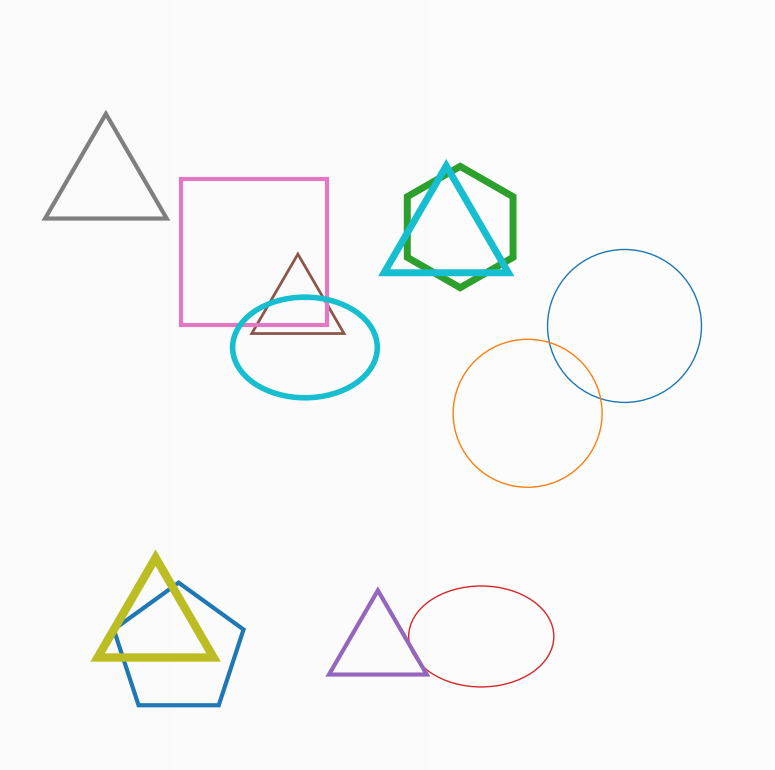[{"shape": "circle", "thickness": 0.5, "radius": 0.5, "center": [0.806, 0.577]}, {"shape": "pentagon", "thickness": 1.5, "radius": 0.44, "center": [0.231, 0.155]}, {"shape": "circle", "thickness": 0.5, "radius": 0.48, "center": [0.681, 0.463]}, {"shape": "hexagon", "thickness": 2.5, "radius": 0.39, "center": [0.594, 0.705]}, {"shape": "oval", "thickness": 0.5, "radius": 0.47, "center": [0.621, 0.173]}, {"shape": "triangle", "thickness": 1.5, "radius": 0.36, "center": [0.488, 0.16]}, {"shape": "triangle", "thickness": 1, "radius": 0.34, "center": [0.384, 0.601]}, {"shape": "square", "thickness": 1.5, "radius": 0.47, "center": [0.328, 0.673]}, {"shape": "triangle", "thickness": 1.5, "radius": 0.45, "center": [0.137, 0.762]}, {"shape": "triangle", "thickness": 3, "radius": 0.43, "center": [0.201, 0.189]}, {"shape": "triangle", "thickness": 2.5, "radius": 0.46, "center": [0.576, 0.692]}, {"shape": "oval", "thickness": 2, "radius": 0.47, "center": [0.393, 0.549]}]